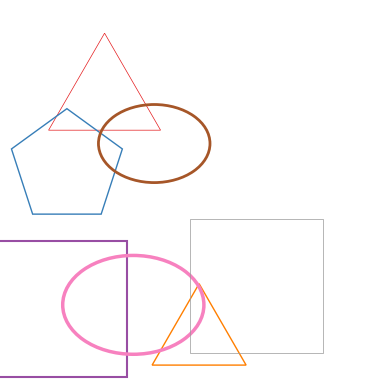[{"shape": "triangle", "thickness": 0.5, "radius": 0.84, "center": [0.272, 0.746]}, {"shape": "pentagon", "thickness": 1, "radius": 0.76, "center": [0.174, 0.566]}, {"shape": "square", "thickness": 1.5, "radius": 0.89, "center": [0.153, 0.197]}, {"shape": "triangle", "thickness": 1, "radius": 0.7, "center": [0.517, 0.122]}, {"shape": "oval", "thickness": 2, "radius": 0.72, "center": [0.401, 0.627]}, {"shape": "oval", "thickness": 2.5, "radius": 0.92, "center": [0.346, 0.208]}, {"shape": "square", "thickness": 0.5, "radius": 0.87, "center": [0.666, 0.258]}]